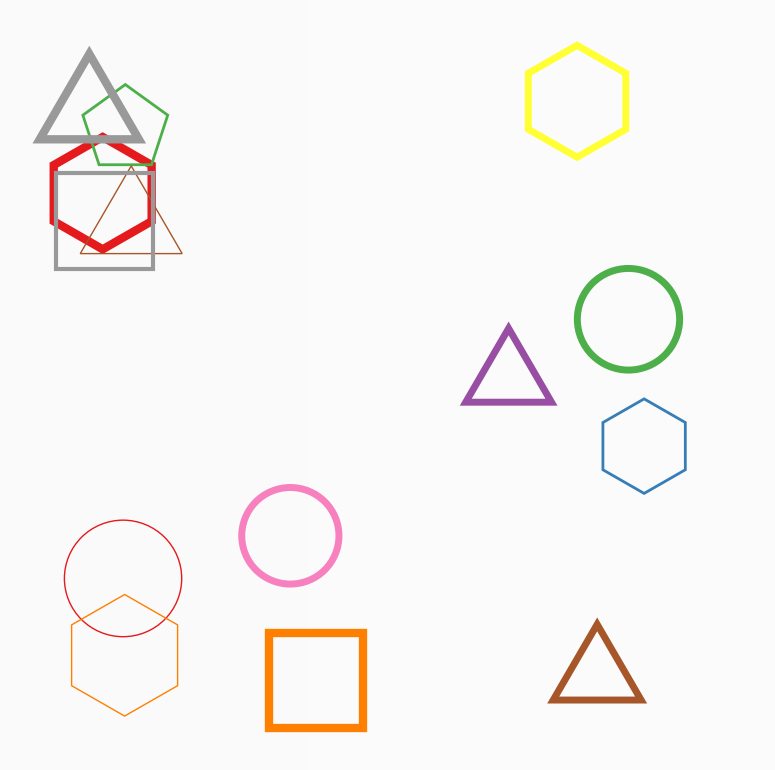[{"shape": "circle", "thickness": 0.5, "radius": 0.38, "center": [0.159, 0.249]}, {"shape": "hexagon", "thickness": 3, "radius": 0.36, "center": [0.133, 0.749]}, {"shape": "hexagon", "thickness": 1, "radius": 0.31, "center": [0.831, 0.421]}, {"shape": "circle", "thickness": 2.5, "radius": 0.33, "center": [0.811, 0.585]}, {"shape": "pentagon", "thickness": 1, "radius": 0.29, "center": [0.162, 0.833]}, {"shape": "triangle", "thickness": 2.5, "radius": 0.32, "center": [0.656, 0.51]}, {"shape": "hexagon", "thickness": 0.5, "radius": 0.39, "center": [0.161, 0.149]}, {"shape": "square", "thickness": 3, "radius": 0.31, "center": [0.408, 0.116]}, {"shape": "hexagon", "thickness": 2.5, "radius": 0.36, "center": [0.745, 0.868]}, {"shape": "triangle", "thickness": 2.5, "radius": 0.33, "center": [0.771, 0.124]}, {"shape": "triangle", "thickness": 0.5, "radius": 0.38, "center": [0.169, 0.709]}, {"shape": "circle", "thickness": 2.5, "radius": 0.31, "center": [0.375, 0.304]}, {"shape": "triangle", "thickness": 3, "radius": 0.37, "center": [0.115, 0.856]}, {"shape": "square", "thickness": 1.5, "radius": 0.31, "center": [0.135, 0.713]}]